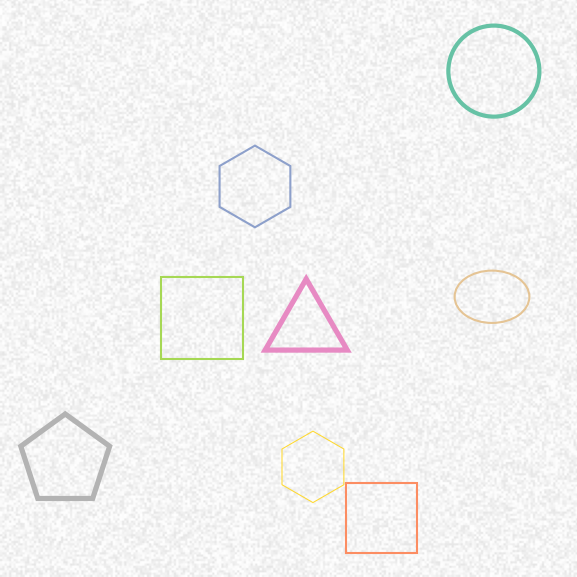[{"shape": "circle", "thickness": 2, "radius": 0.39, "center": [0.855, 0.876]}, {"shape": "square", "thickness": 1, "radius": 0.31, "center": [0.66, 0.102]}, {"shape": "hexagon", "thickness": 1, "radius": 0.35, "center": [0.441, 0.676]}, {"shape": "triangle", "thickness": 2.5, "radius": 0.41, "center": [0.53, 0.434]}, {"shape": "square", "thickness": 1, "radius": 0.35, "center": [0.35, 0.449]}, {"shape": "hexagon", "thickness": 0.5, "radius": 0.31, "center": [0.542, 0.191]}, {"shape": "oval", "thickness": 1, "radius": 0.32, "center": [0.852, 0.485]}, {"shape": "pentagon", "thickness": 2.5, "radius": 0.4, "center": [0.113, 0.201]}]